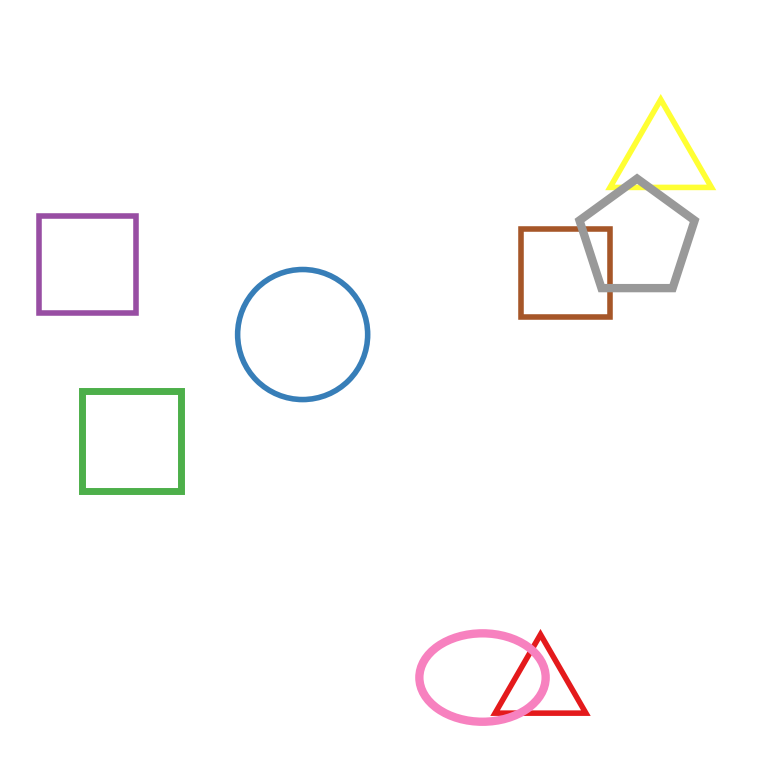[{"shape": "triangle", "thickness": 2, "radius": 0.34, "center": [0.702, 0.108]}, {"shape": "circle", "thickness": 2, "radius": 0.42, "center": [0.393, 0.566]}, {"shape": "square", "thickness": 2.5, "radius": 0.32, "center": [0.171, 0.427]}, {"shape": "square", "thickness": 2, "radius": 0.32, "center": [0.113, 0.657]}, {"shape": "triangle", "thickness": 2, "radius": 0.38, "center": [0.858, 0.795]}, {"shape": "square", "thickness": 2, "radius": 0.29, "center": [0.734, 0.645]}, {"shape": "oval", "thickness": 3, "radius": 0.41, "center": [0.627, 0.12]}, {"shape": "pentagon", "thickness": 3, "radius": 0.39, "center": [0.827, 0.689]}]